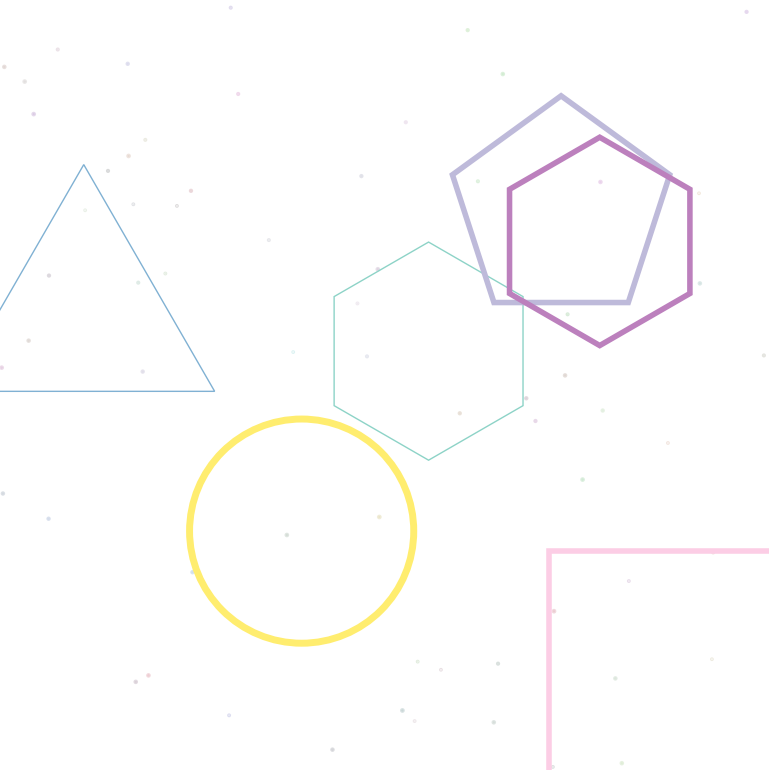[{"shape": "hexagon", "thickness": 0.5, "radius": 0.71, "center": [0.557, 0.544]}, {"shape": "pentagon", "thickness": 2, "radius": 0.74, "center": [0.729, 0.727]}, {"shape": "triangle", "thickness": 0.5, "radius": 0.98, "center": [0.109, 0.59]}, {"shape": "square", "thickness": 2, "radius": 0.79, "center": [0.87, 0.127]}, {"shape": "hexagon", "thickness": 2, "radius": 0.68, "center": [0.779, 0.686]}, {"shape": "circle", "thickness": 2.5, "radius": 0.73, "center": [0.392, 0.31]}]